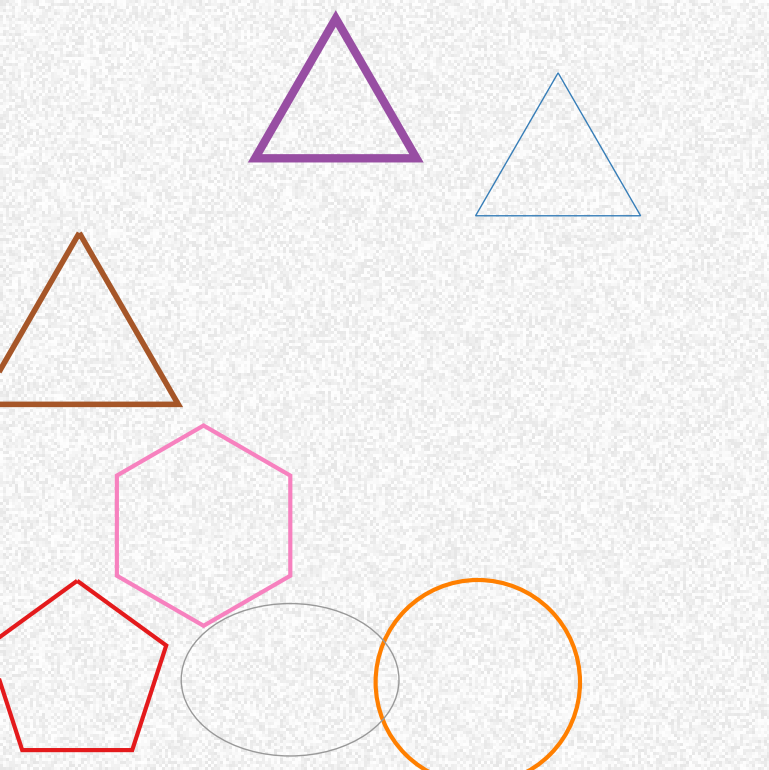[{"shape": "pentagon", "thickness": 1.5, "radius": 0.61, "center": [0.1, 0.124]}, {"shape": "triangle", "thickness": 0.5, "radius": 0.62, "center": [0.725, 0.782]}, {"shape": "triangle", "thickness": 3, "radius": 0.61, "center": [0.436, 0.855]}, {"shape": "circle", "thickness": 1.5, "radius": 0.66, "center": [0.621, 0.114]}, {"shape": "triangle", "thickness": 2, "radius": 0.74, "center": [0.103, 0.549]}, {"shape": "hexagon", "thickness": 1.5, "radius": 0.65, "center": [0.264, 0.317]}, {"shape": "oval", "thickness": 0.5, "radius": 0.71, "center": [0.377, 0.117]}]